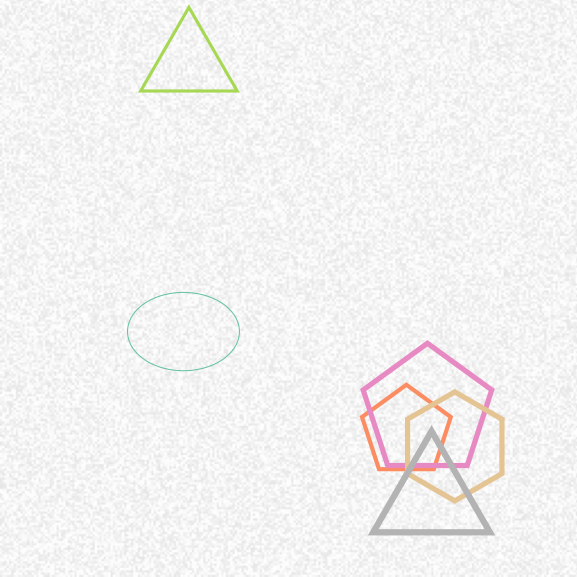[{"shape": "oval", "thickness": 0.5, "radius": 0.48, "center": [0.318, 0.425]}, {"shape": "pentagon", "thickness": 2, "radius": 0.4, "center": [0.704, 0.252]}, {"shape": "pentagon", "thickness": 2.5, "radius": 0.59, "center": [0.74, 0.288]}, {"shape": "triangle", "thickness": 1.5, "radius": 0.48, "center": [0.327, 0.89]}, {"shape": "hexagon", "thickness": 2.5, "radius": 0.47, "center": [0.787, 0.226]}, {"shape": "triangle", "thickness": 3, "radius": 0.58, "center": [0.747, 0.136]}]